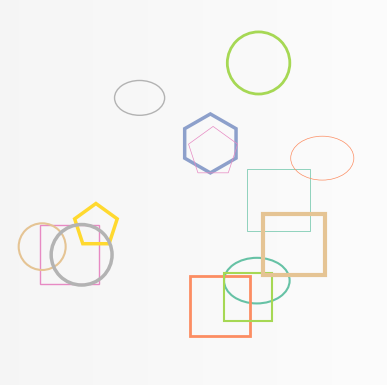[{"shape": "square", "thickness": 0.5, "radius": 0.4, "center": [0.719, 0.48]}, {"shape": "oval", "thickness": 1.5, "radius": 0.42, "center": [0.663, 0.271]}, {"shape": "oval", "thickness": 0.5, "radius": 0.41, "center": [0.832, 0.589]}, {"shape": "square", "thickness": 2, "radius": 0.39, "center": [0.568, 0.205]}, {"shape": "hexagon", "thickness": 2.5, "radius": 0.38, "center": [0.543, 0.627]}, {"shape": "square", "thickness": 1, "radius": 0.38, "center": [0.179, 0.34]}, {"shape": "pentagon", "thickness": 0.5, "radius": 0.33, "center": [0.55, 0.605]}, {"shape": "circle", "thickness": 2, "radius": 0.4, "center": [0.667, 0.836]}, {"shape": "square", "thickness": 1.5, "radius": 0.31, "center": [0.641, 0.228]}, {"shape": "pentagon", "thickness": 2.5, "radius": 0.29, "center": [0.248, 0.414]}, {"shape": "circle", "thickness": 1.5, "radius": 0.3, "center": [0.109, 0.359]}, {"shape": "square", "thickness": 3, "radius": 0.4, "center": [0.758, 0.365]}, {"shape": "oval", "thickness": 1, "radius": 0.32, "center": [0.36, 0.746]}, {"shape": "circle", "thickness": 2.5, "radius": 0.39, "center": [0.211, 0.338]}]